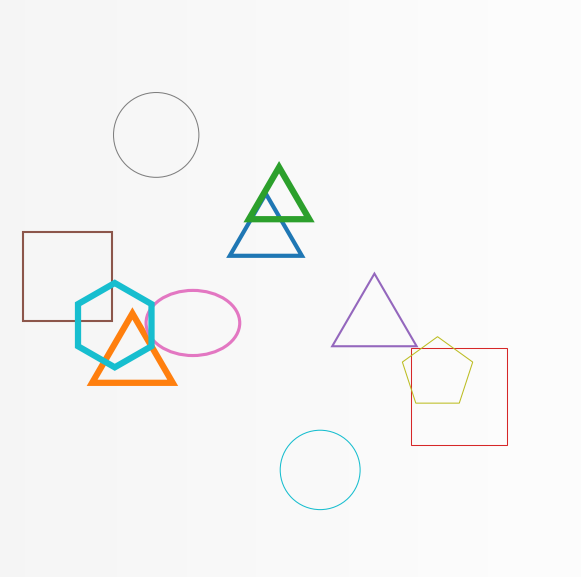[{"shape": "triangle", "thickness": 2, "radius": 0.36, "center": [0.457, 0.592]}, {"shape": "triangle", "thickness": 3, "radius": 0.4, "center": [0.228, 0.376]}, {"shape": "triangle", "thickness": 3, "radius": 0.3, "center": [0.48, 0.65]}, {"shape": "square", "thickness": 0.5, "radius": 0.42, "center": [0.79, 0.312]}, {"shape": "triangle", "thickness": 1, "radius": 0.42, "center": [0.644, 0.441]}, {"shape": "square", "thickness": 1, "radius": 0.38, "center": [0.116, 0.52]}, {"shape": "oval", "thickness": 1.5, "radius": 0.4, "center": [0.332, 0.44]}, {"shape": "circle", "thickness": 0.5, "radius": 0.37, "center": [0.269, 0.765]}, {"shape": "pentagon", "thickness": 0.5, "radius": 0.32, "center": [0.753, 0.353]}, {"shape": "circle", "thickness": 0.5, "radius": 0.34, "center": [0.551, 0.185]}, {"shape": "hexagon", "thickness": 3, "radius": 0.37, "center": [0.197, 0.436]}]